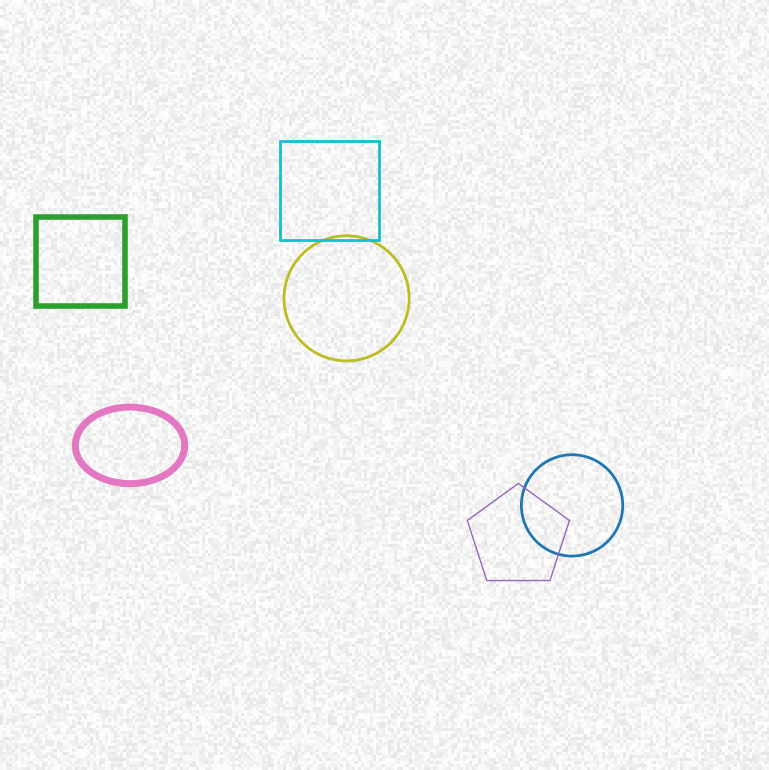[{"shape": "circle", "thickness": 1, "radius": 0.33, "center": [0.743, 0.344]}, {"shape": "square", "thickness": 2, "radius": 0.29, "center": [0.105, 0.66]}, {"shape": "pentagon", "thickness": 0.5, "radius": 0.35, "center": [0.673, 0.302]}, {"shape": "oval", "thickness": 2.5, "radius": 0.36, "center": [0.169, 0.422]}, {"shape": "circle", "thickness": 1, "radius": 0.41, "center": [0.45, 0.613]}, {"shape": "square", "thickness": 1, "radius": 0.32, "center": [0.428, 0.752]}]